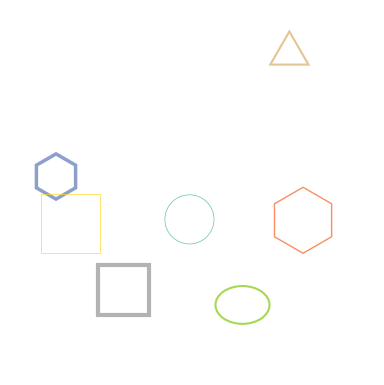[{"shape": "circle", "thickness": 0.5, "radius": 0.32, "center": [0.492, 0.43]}, {"shape": "hexagon", "thickness": 1, "radius": 0.43, "center": [0.787, 0.428]}, {"shape": "hexagon", "thickness": 2.5, "radius": 0.29, "center": [0.145, 0.542]}, {"shape": "oval", "thickness": 1.5, "radius": 0.35, "center": [0.63, 0.208]}, {"shape": "square", "thickness": 0.5, "radius": 0.38, "center": [0.184, 0.419]}, {"shape": "triangle", "thickness": 1.5, "radius": 0.29, "center": [0.752, 0.861]}, {"shape": "square", "thickness": 3, "radius": 0.33, "center": [0.321, 0.247]}]